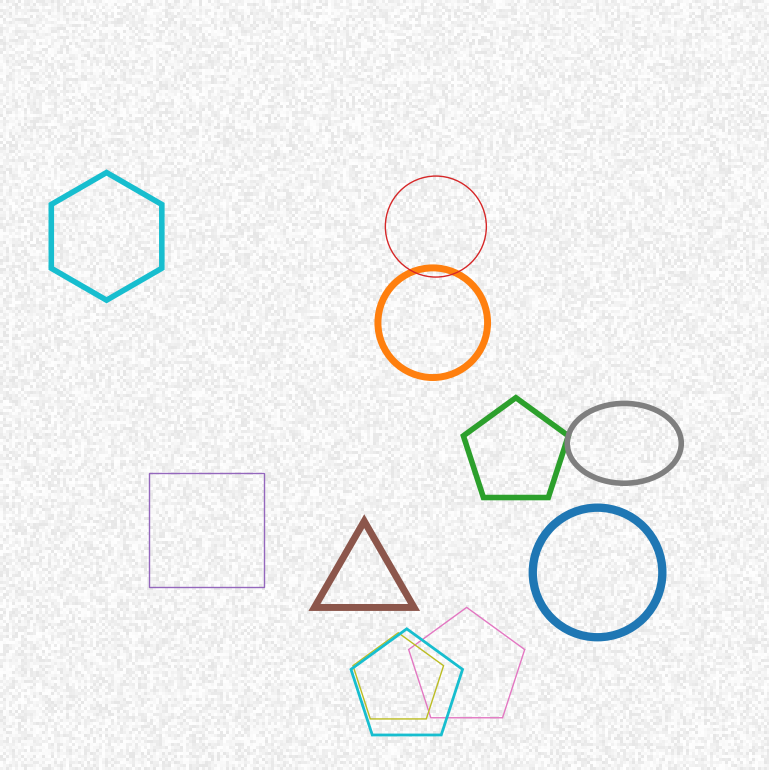[{"shape": "circle", "thickness": 3, "radius": 0.42, "center": [0.776, 0.257]}, {"shape": "circle", "thickness": 2.5, "radius": 0.36, "center": [0.562, 0.581]}, {"shape": "pentagon", "thickness": 2, "radius": 0.36, "center": [0.67, 0.412]}, {"shape": "circle", "thickness": 0.5, "radius": 0.33, "center": [0.566, 0.706]}, {"shape": "square", "thickness": 0.5, "radius": 0.37, "center": [0.268, 0.312]}, {"shape": "triangle", "thickness": 2.5, "radius": 0.37, "center": [0.473, 0.248]}, {"shape": "pentagon", "thickness": 0.5, "radius": 0.4, "center": [0.606, 0.132]}, {"shape": "oval", "thickness": 2, "radius": 0.37, "center": [0.811, 0.424]}, {"shape": "pentagon", "thickness": 0.5, "radius": 0.31, "center": [0.517, 0.116]}, {"shape": "hexagon", "thickness": 2, "radius": 0.41, "center": [0.138, 0.693]}, {"shape": "pentagon", "thickness": 1, "radius": 0.38, "center": [0.528, 0.107]}]